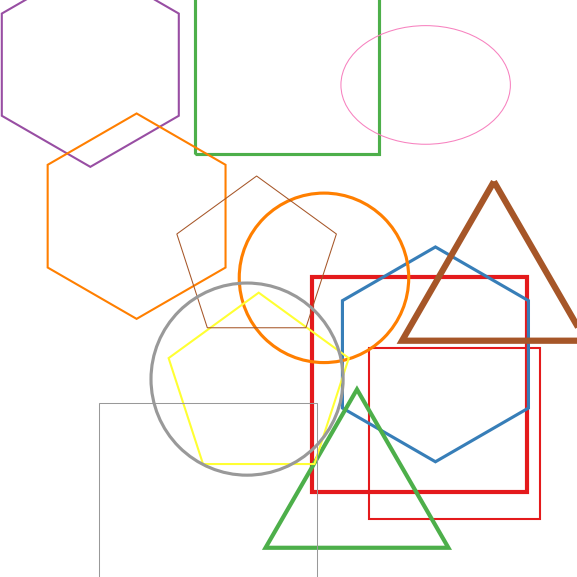[{"shape": "square", "thickness": 1, "radius": 0.74, "center": [0.787, 0.248]}, {"shape": "square", "thickness": 2, "radius": 0.93, "center": [0.726, 0.333]}, {"shape": "hexagon", "thickness": 1.5, "radius": 0.93, "center": [0.754, 0.386]}, {"shape": "triangle", "thickness": 2, "radius": 0.91, "center": [0.618, 0.142]}, {"shape": "square", "thickness": 1.5, "radius": 0.8, "center": [0.497, 0.892]}, {"shape": "hexagon", "thickness": 1, "radius": 0.88, "center": [0.156, 0.887]}, {"shape": "circle", "thickness": 1.5, "radius": 0.73, "center": [0.561, 0.518]}, {"shape": "hexagon", "thickness": 1, "radius": 0.89, "center": [0.237, 0.625]}, {"shape": "pentagon", "thickness": 1, "radius": 0.82, "center": [0.448, 0.328]}, {"shape": "triangle", "thickness": 3, "radius": 0.92, "center": [0.855, 0.501]}, {"shape": "pentagon", "thickness": 0.5, "radius": 0.73, "center": [0.444, 0.549]}, {"shape": "oval", "thickness": 0.5, "radius": 0.73, "center": [0.737, 0.852]}, {"shape": "circle", "thickness": 1.5, "radius": 0.83, "center": [0.428, 0.343]}, {"shape": "square", "thickness": 0.5, "radius": 0.94, "center": [0.361, 0.114]}]